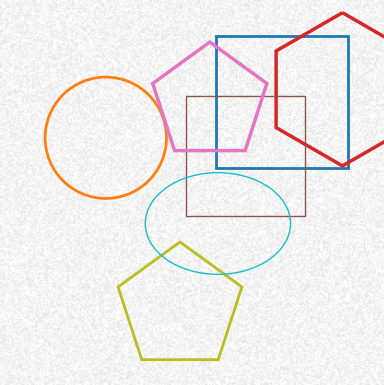[{"shape": "square", "thickness": 2, "radius": 0.85, "center": [0.732, 0.735]}, {"shape": "circle", "thickness": 2, "radius": 0.79, "center": [0.275, 0.642]}, {"shape": "hexagon", "thickness": 2.5, "radius": 0.99, "center": [0.889, 0.768]}, {"shape": "square", "thickness": 1, "radius": 0.78, "center": [0.637, 0.595]}, {"shape": "pentagon", "thickness": 2.5, "radius": 0.78, "center": [0.545, 0.735]}, {"shape": "pentagon", "thickness": 2, "radius": 0.85, "center": [0.467, 0.203]}, {"shape": "oval", "thickness": 1, "radius": 0.94, "center": [0.566, 0.419]}]